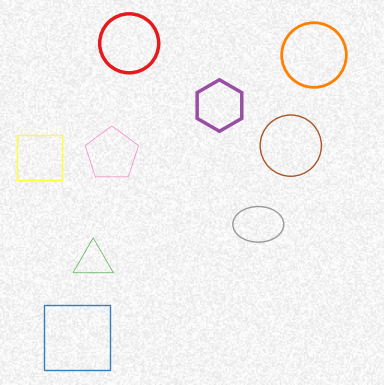[{"shape": "circle", "thickness": 2.5, "radius": 0.38, "center": [0.336, 0.887]}, {"shape": "square", "thickness": 1, "radius": 0.42, "center": [0.201, 0.124]}, {"shape": "triangle", "thickness": 0.5, "radius": 0.3, "center": [0.242, 0.322]}, {"shape": "hexagon", "thickness": 2.5, "radius": 0.33, "center": [0.57, 0.726]}, {"shape": "circle", "thickness": 2, "radius": 0.42, "center": [0.816, 0.857]}, {"shape": "square", "thickness": 1, "radius": 0.29, "center": [0.102, 0.591]}, {"shape": "circle", "thickness": 1, "radius": 0.4, "center": [0.755, 0.622]}, {"shape": "pentagon", "thickness": 0.5, "radius": 0.36, "center": [0.291, 0.6]}, {"shape": "oval", "thickness": 1, "radius": 0.33, "center": [0.671, 0.417]}]